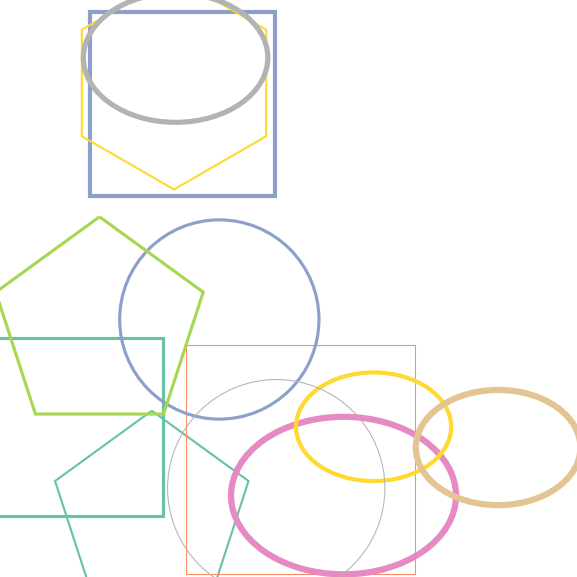[{"shape": "square", "thickness": 1.5, "radius": 0.77, "center": [0.128, 0.26]}, {"shape": "pentagon", "thickness": 1, "radius": 0.88, "center": [0.263, 0.112]}, {"shape": "square", "thickness": 0.5, "radius": 0.99, "center": [0.521, 0.204]}, {"shape": "square", "thickness": 2, "radius": 0.8, "center": [0.316, 0.819]}, {"shape": "circle", "thickness": 1.5, "radius": 0.86, "center": [0.38, 0.446]}, {"shape": "oval", "thickness": 3, "radius": 0.97, "center": [0.595, 0.141]}, {"shape": "pentagon", "thickness": 1.5, "radius": 0.94, "center": [0.172, 0.435]}, {"shape": "oval", "thickness": 2, "radius": 0.67, "center": [0.647, 0.26]}, {"shape": "hexagon", "thickness": 1, "radius": 0.92, "center": [0.301, 0.855]}, {"shape": "oval", "thickness": 3, "radius": 0.71, "center": [0.863, 0.224]}, {"shape": "circle", "thickness": 0.5, "radius": 0.94, "center": [0.478, 0.154]}, {"shape": "oval", "thickness": 2.5, "radius": 0.8, "center": [0.304, 0.899]}]